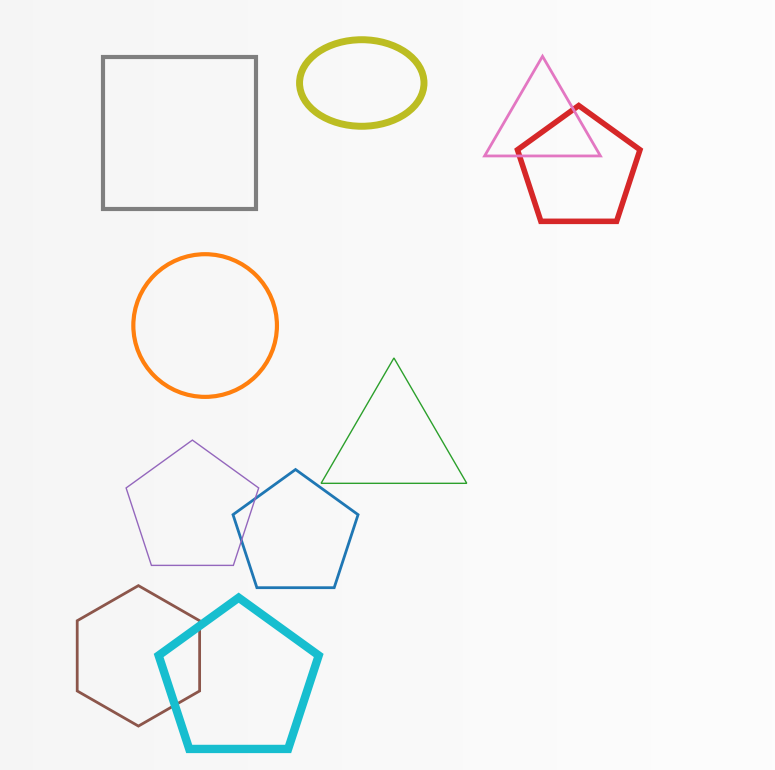[{"shape": "pentagon", "thickness": 1, "radius": 0.42, "center": [0.381, 0.305]}, {"shape": "circle", "thickness": 1.5, "radius": 0.46, "center": [0.265, 0.577]}, {"shape": "triangle", "thickness": 0.5, "radius": 0.54, "center": [0.508, 0.427]}, {"shape": "pentagon", "thickness": 2, "radius": 0.42, "center": [0.747, 0.78]}, {"shape": "pentagon", "thickness": 0.5, "radius": 0.45, "center": [0.248, 0.338]}, {"shape": "hexagon", "thickness": 1, "radius": 0.46, "center": [0.179, 0.148]}, {"shape": "triangle", "thickness": 1, "radius": 0.43, "center": [0.7, 0.841]}, {"shape": "square", "thickness": 1.5, "radius": 0.5, "center": [0.231, 0.827]}, {"shape": "oval", "thickness": 2.5, "radius": 0.4, "center": [0.467, 0.892]}, {"shape": "pentagon", "thickness": 3, "radius": 0.54, "center": [0.308, 0.115]}]